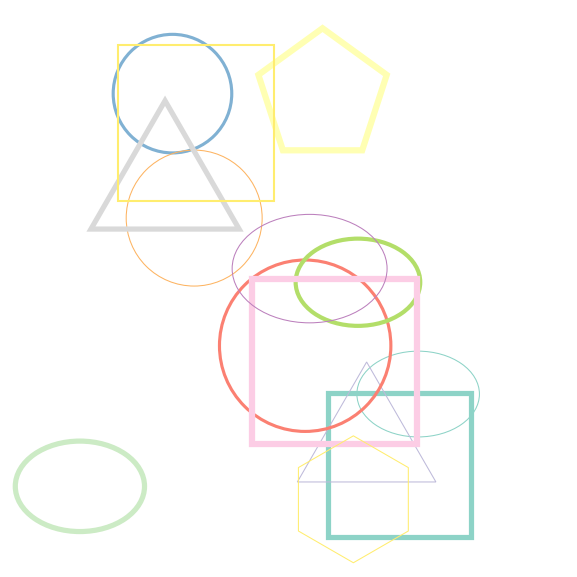[{"shape": "square", "thickness": 2.5, "radius": 0.62, "center": [0.692, 0.194]}, {"shape": "oval", "thickness": 0.5, "radius": 0.53, "center": [0.724, 0.317]}, {"shape": "pentagon", "thickness": 3, "radius": 0.58, "center": [0.559, 0.833]}, {"shape": "triangle", "thickness": 0.5, "radius": 0.69, "center": [0.635, 0.234]}, {"shape": "circle", "thickness": 1.5, "radius": 0.74, "center": [0.528, 0.4]}, {"shape": "circle", "thickness": 1.5, "radius": 0.51, "center": [0.299, 0.837]}, {"shape": "circle", "thickness": 0.5, "radius": 0.59, "center": [0.336, 0.622]}, {"shape": "oval", "thickness": 2, "radius": 0.54, "center": [0.62, 0.51]}, {"shape": "square", "thickness": 3, "radius": 0.71, "center": [0.58, 0.373]}, {"shape": "triangle", "thickness": 2.5, "radius": 0.74, "center": [0.286, 0.677]}, {"shape": "oval", "thickness": 0.5, "radius": 0.67, "center": [0.536, 0.534]}, {"shape": "oval", "thickness": 2.5, "radius": 0.56, "center": [0.138, 0.157]}, {"shape": "hexagon", "thickness": 0.5, "radius": 0.55, "center": [0.612, 0.135]}, {"shape": "square", "thickness": 1, "radius": 0.68, "center": [0.339, 0.786]}]